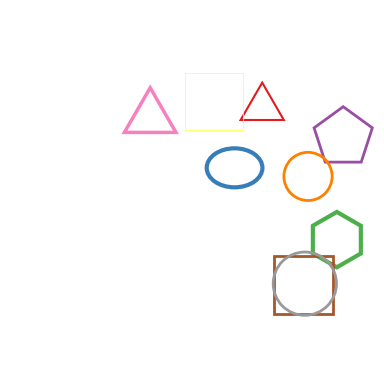[{"shape": "triangle", "thickness": 1.5, "radius": 0.32, "center": [0.681, 0.721]}, {"shape": "oval", "thickness": 3, "radius": 0.36, "center": [0.609, 0.564]}, {"shape": "hexagon", "thickness": 3, "radius": 0.36, "center": [0.875, 0.378]}, {"shape": "pentagon", "thickness": 2, "radius": 0.4, "center": [0.891, 0.643]}, {"shape": "circle", "thickness": 2, "radius": 0.31, "center": [0.8, 0.542]}, {"shape": "square", "thickness": 0.5, "radius": 0.37, "center": [0.556, 0.736]}, {"shape": "square", "thickness": 2, "radius": 0.38, "center": [0.788, 0.26]}, {"shape": "triangle", "thickness": 2.5, "radius": 0.39, "center": [0.39, 0.695]}, {"shape": "circle", "thickness": 2, "radius": 0.41, "center": [0.792, 0.263]}]